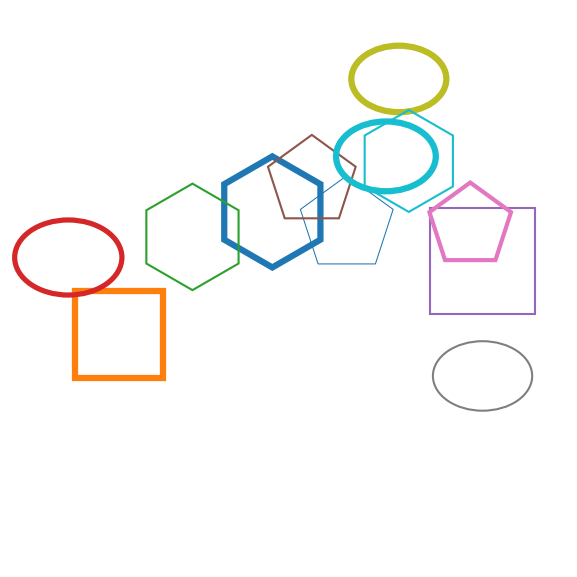[{"shape": "pentagon", "thickness": 0.5, "radius": 0.42, "center": [0.6, 0.61]}, {"shape": "hexagon", "thickness": 3, "radius": 0.48, "center": [0.472, 0.632]}, {"shape": "square", "thickness": 3, "radius": 0.38, "center": [0.206, 0.42]}, {"shape": "hexagon", "thickness": 1, "radius": 0.46, "center": [0.333, 0.589]}, {"shape": "oval", "thickness": 2.5, "radius": 0.46, "center": [0.118, 0.553]}, {"shape": "square", "thickness": 1, "radius": 0.46, "center": [0.835, 0.547]}, {"shape": "pentagon", "thickness": 1, "radius": 0.4, "center": [0.54, 0.686]}, {"shape": "pentagon", "thickness": 2, "radius": 0.37, "center": [0.814, 0.609]}, {"shape": "oval", "thickness": 1, "radius": 0.43, "center": [0.836, 0.348]}, {"shape": "oval", "thickness": 3, "radius": 0.41, "center": [0.691, 0.862]}, {"shape": "hexagon", "thickness": 1, "radius": 0.44, "center": [0.708, 0.72]}, {"shape": "oval", "thickness": 3, "radius": 0.43, "center": [0.668, 0.728]}]